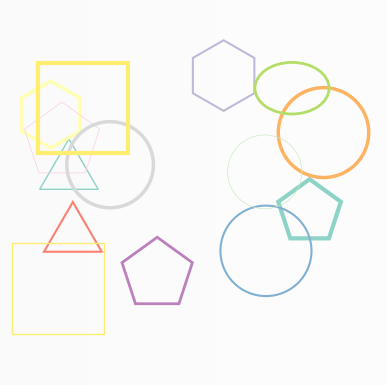[{"shape": "pentagon", "thickness": 3, "radius": 0.42, "center": [0.799, 0.45]}, {"shape": "triangle", "thickness": 1, "radius": 0.44, "center": [0.178, 0.552]}, {"shape": "hexagon", "thickness": 2.5, "radius": 0.43, "center": [0.131, 0.703]}, {"shape": "hexagon", "thickness": 1.5, "radius": 0.46, "center": [0.577, 0.804]}, {"shape": "triangle", "thickness": 1.5, "radius": 0.43, "center": [0.188, 0.389]}, {"shape": "circle", "thickness": 1.5, "radius": 0.59, "center": [0.686, 0.348]}, {"shape": "circle", "thickness": 2.5, "radius": 0.58, "center": [0.835, 0.656]}, {"shape": "oval", "thickness": 2, "radius": 0.48, "center": [0.754, 0.771]}, {"shape": "pentagon", "thickness": 0.5, "radius": 0.51, "center": [0.16, 0.633]}, {"shape": "circle", "thickness": 2.5, "radius": 0.56, "center": [0.284, 0.572]}, {"shape": "pentagon", "thickness": 2, "radius": 0.48, "center": [0.406, 0.288]}, {"shape": "circle", "thickness": 0.5, "radius": 0.48, "center": [0.683, 0.554]}, {"shape": "square", "thickness": 3, "radius": 0.58, "center": [0.214, 0.719]}, {"shape": "square", "thickness": 1, "radius": 0.59, "center": [0.15, 0.251]}]